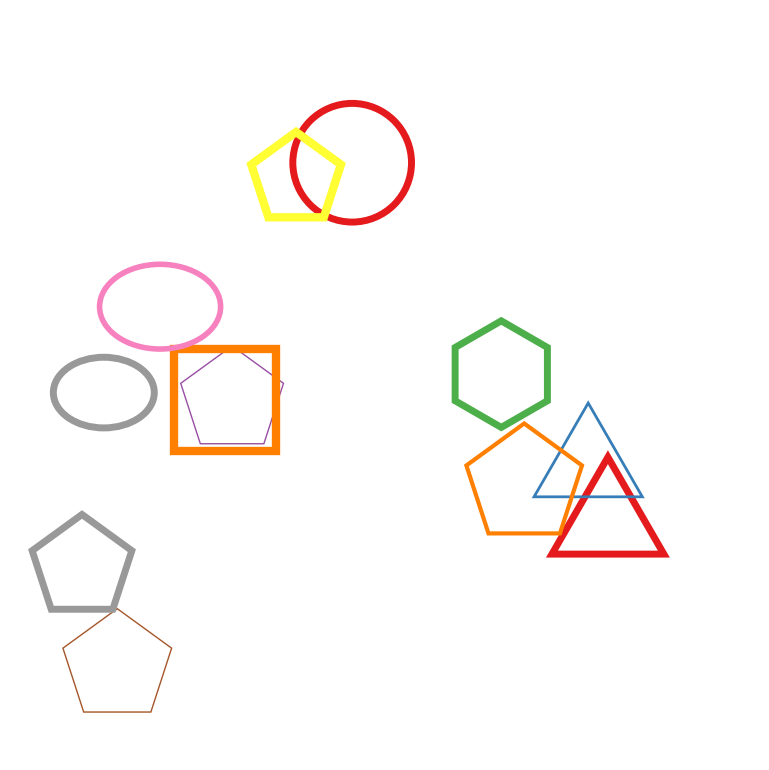[{"shape": "triangle", "thickness": 2.5, "radius": 0.42, "center": [0.789, 0.322]}, {"shape": "circle", "thickness": 2.5, "radius": 0.39, "center": [0.457, 0.789]}, {"shape": "triangle", "thickness": 1, "radius": 0.41, "center": [0.764, 0.395]}, {"shape": "hexagon", "thickness": 2.5, "radius": 0.35, "center": [0.651, 0.514]}, {"shape": "pentagon", "thickness": 0.5, "radius": 0.35, "center": [0.301, 0.48]}, {"shape": "pentagon", "thickness": 1.5, "radius": 0.39, "center": [0.681, 0.371]}, {"shape": "square", "thickness": 3, "radius": 0.33, "center": [0.292, 0.481]}, {"shape": "pentagon", "thickness": 3, "radius": 0.31, "center": [0.385, 0.767]}, {"shape": "pentagon", "thickness": 0.5, "radius": 0.37, "center": [0.152, 0.135]}, {"shape": "oval", "thickness": 2, "radius": 0.39, "center": [0.208, 0.602]}, {"shape": "pentagon", "thickness": 2.5, "radius": 0.34, "center": [0.107, 0.264]}, {"shape": "oval", "thickness": 2.5, "radius": 0.33, "center": [0.135, 0.49]}]